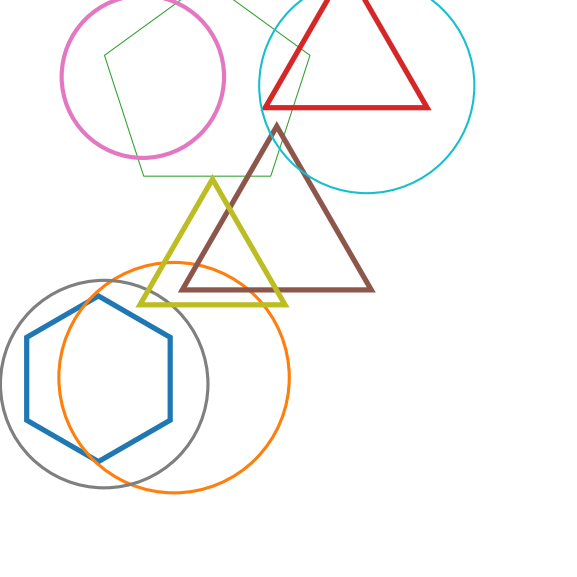[{"shape": "hexagon", "thickness": 2.5, "radius": 0.72, "center": [0.17, 0.343]}, {"shape": "circle", "thickness": 1.5, "radius": 1.0, "center": [0.301, 0.345]}, {"shape": "pentagon", "thickness": 0.5, "radius": 0.94, "center": [0.359, 0.845]}, {"shape": "triangle", "thickness": 2.5, "radius": 0.81, "center": [0.599, 0.894]}, {"shape": "triangle", "thickness": 2.5, "radius": 0.94, "center": [0.479, 0.592]}, {"shape": "circle", "thickness": 2, "radius": 0.7, "center": [0.247, 0.866]}, {"shape": "circle", "thickness": 1.5, "radius": 0.9, "center": [0.18, 0.334]}, {"shape": "triangle", "thickness": 2.5, "radius": 0.73, "center": [0.368, 0.544]}, {"shape": "circle", "thickness": 1, "radius": 0.93, "center": [0.635, 0.851]}]